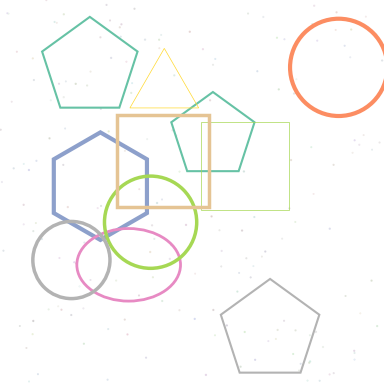[{"shape": "pentagon", "thickness": 1.5, "radius": 0.57, "center": [0.553, 0.647]}, {"shape": "pentagon", "thickness": 1.5, "radius": 0.65, "center": [0.233, 0.826]}, {"shape": "circle", "thickness": 3, "radius": 0.63, "center": [0.88, 0.825]}, {"shape": "hexagon", "thickness": 3, "radius": 0.7, "center": [0.261, 0.516]}, {"shape": "oval", "thickness": 2, "radius": 0.67, "center": [0.334, 0.312]}, {"shape": "square", "thickness": 0.5, "radius": 0.57, "center": [0.636, 0.569]}, {"shape": "circle", "thickness": 2.5, "radius": 0.6, "center": [0.391, 0.423]}, {"shape": "triangle", "thickness": 0.5, "radius": 0.52, "center": [0.427, 0.771]}, {"shape": "square", "thickness": 2.5, "radius": 0.6, "center": [0.424, 0.581]}, {"shape": "pentagon", "thickness": 1.5, "radius": 0.67, "center": [0.702, 0.141]}, {"shape": "circle", "thickness": 2.5, "radius": 0.5, "center": [0.185, 0.325]}]